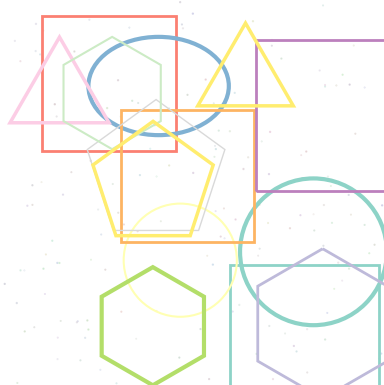[{"shape": "circle", "thickness": 3, "radius": 0.95, "center": [0.814, 0.346]}, {"shape": "square", "thickness": 2, "radius": 0.97, "center": [0.791, 0.12]}, {"shape": "circle", "thickness": 1.5, "radius": 0.73, "center": [0.468, 0.324]}, {"shape": "hexagon", "thickness": 2, "radius": 0.97, "center": [0.838, 0.159]}, {"shape": "square", "thickness": 2, "radius": 0.87, "center": [0.283, 0.783]}, {"shape": "oval", "thickness": 3, "radius": 0.91, "center": [0.412, 0.777]}, {"shape": "square", "thickness": 2, "radius": 0.86, "center": [0.486, 0.543]}, {"shape": "hexagon", "thickness": 3, "radius": 0.77, "center": [0.397, 0.153]}, {"shape": "triangle", "thickness": 2.5, "radius": 0.74, "center": [0.155, 0.755]}, {"shape": "pentagon", "thickness": 1, "radius": 0.94, "center": [0.405, 0.553]}, {"shape": "square", "thickness": 2, "radius": 0.98, "center": [0.862, 0.699]}, {"shape": "hexagon", "thickness": 1.5, "radius": 0.73, "center": [0.291, 0.758]}, {"shape": "triangle", "thickness": 2.5, "radius": 0.72, "center": [0.638, 0.797]}, {"shape": "pentagon", "thickness": 2.5, "radius": 0.82, "center": [0.398, 0.521]}]